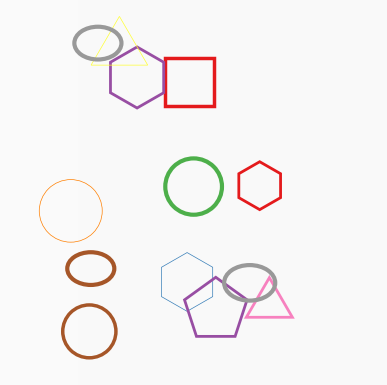[{"shape": "hexagon", "thickness": 2, "radius": 0.31, "center": [0.67, 0.518]}, {"shape": "square", "thickness": 2.5, "radius": 0.32, "center": [0.489, 0.787]}, {"shape": "hexagon", "thickness": 0.5, "radius": 0.38, "center": [0.483, 0.268]}, {"shape": "circle", "thickness": 3, "radius": 0.37, "center": [0.5, 0.515]}, {"shape": "hexagon", "thickness": 2, "radius": 0.4, "center": [0.354, 0.799]}, {"shape": "pentagon", "thickness": 2, "radius": 0.42, "center": [0.557, 0.195]}, {"shape": "circle", "thickness": 0.5, "radius": 0.41, "center": [0.183, 0.452]}, {"shape": "triangle", "thickness": 0.5, "radius": 0.42, "center": [0.308, 0.873]}, {"shape": "circle", "thickness": 2.5, "radius": 0.34, "center": [0.231, 0.139]}, {"shape": "oval", "thickness": 3, "radius": 0.3, "center": [0.234, 0.302]}, {"shape": "triangle", "thickness": 2, "radius": 0.34, "center": [0.695, 0.21]}, {"shape": "oval", "thickness": 3, "radius": 0.3, "center": [0.253, 0.888]}, {"shape": "oval", "thickness": 3, "radius": 0.33, "center": [0.644, 0.265]}]